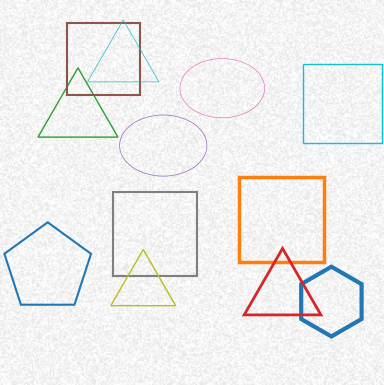[{"shape": "pentagon", "thickness": 1.5, "radius": 0.59, "center": [0.124, 0.304]}, {"shape": "hexagon", "thickness": 3, "radius": 0.45, "center": [0.861, 0.217]}, {"shape": "square", "thickness": 2.5, "radius": 0.55, "center": [0.732, 0.429]}, {"shape": "triangle", "thickness": 1, "radius": 0.6, "center": [0.203, 0.704]}, {"shape": "triangle", "thickness": 2, "radius": 0.58, "center": [0.734, 0.24]}, {"shape": "oval", "thickness": 0.5, "radius": 0.57, "center": [0.424, 0.622]}, {"shape": "square", "thickness": 1.5, "radius": 0.47, "center": [0.269, 0.847]}, {"shape": "oval", "thickness": 0.5, "radius": 0.55, "center": [0.577, 0.771]}, {"shape": "square", "thickness": 1.5, "radius": 0.55, "center": [0.402, 0.392]}, {"shape": "triangle", "thickness": 1, "radius": 0.49, "center": [0.372, 0.255]}, {"shape": "triangle", "thickness": 0.5, "radius": 0.54, "center": [0.32, 0.841]}, {"shape": "square", "thickness": 1, "radius": 0.51, "center": [0.89, 0.732]}]